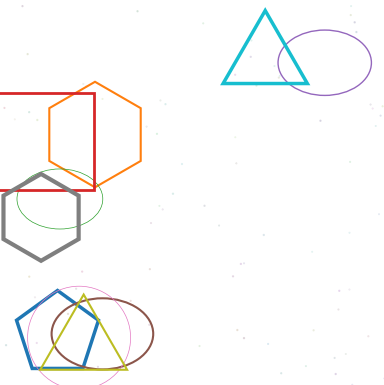[{"shape": "pentagon", "thickness": 2.5, "radius": 0.56, "center": [0.149, 0.134]}, {"shape": "hexagon", "thickness": 1.5, "radius": 0.69, "center": [0.247, 0.65]}, {"shape": "oval", "thickness": 0.5, "radius": 0.56, "center": [0.156, 0.483]}, {"shape": "square", "thickness": 2, "radius": 0.63, "center": [0.118, 0.633]}, {"shape": "oval", "thickness": 1, "radius": 0.61, "center": [0.843, 0.837]}, {"shape": "oval", "thickness": 1.5, "radius": 0.66, "center": [0.266, 0.133]}, {"shape": "circle", "thickness": 0.5, "radius": 0.67, "center": [0.205, 0.123]}, {"shape": "hexagon", "thickness": 3, "radius": 0.56, "center": [0.107, 0.435]}, {"shape": "triangle", "thickness": 1.5, "radius": 0.65, "center": [0.217, 0.105]}, {"shape": "triangle", "thickness": 2.5, "radius": 0.63, "center": [0.689, 0.846]}]